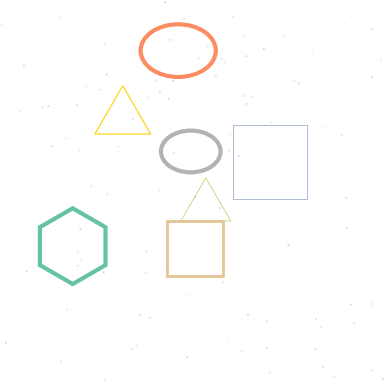[{"shape": "hexagon", "thickness": 3, "radius": 0.49, "center": [0.189, 0.361]}, {"shape": "oval", "thickness": 3, "radius": 0.49, "center": [0.463, 0.868]}, {"shape": "square", "thickness": 0.5, "radius": 0.48, "center": [0.702, 0.58]}, {"shape": "triangle", "thickness": 0.5, "radius": 0.38, "center": [0.535, 0.463]}, {"shape": "triangle", "thickness": 1, "radius": 0.42, "center": [0.319, 0.694]}, {"shape": "square", "thickness": 2, "radius": 0.36, "center": [0.506, 0.354]}, {"shape": "oval", "thickness": 3, "radius": 0.39, "center": [0.495, 0.607]}]